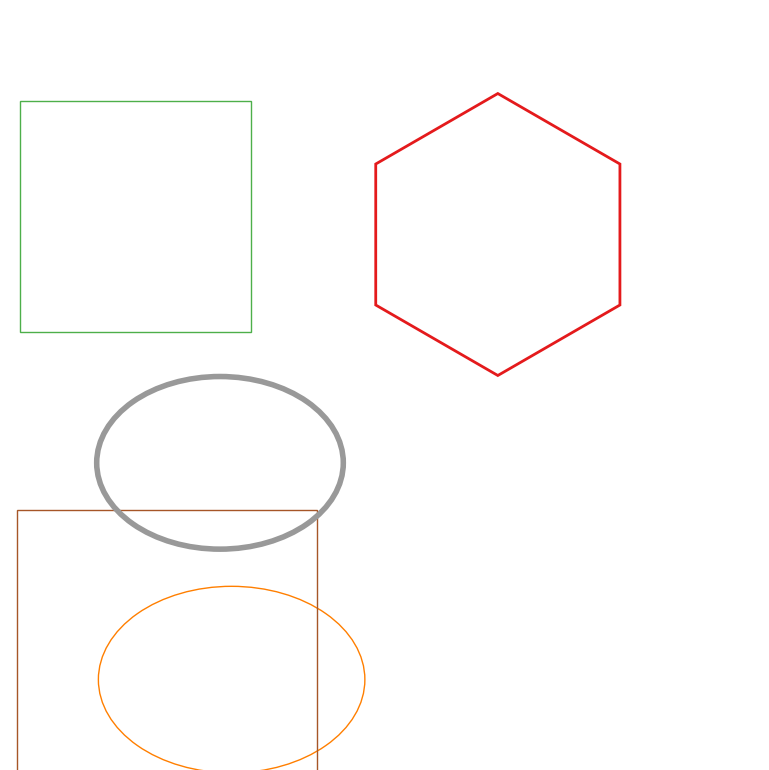[{"shape": "hexagon", "thickness": 1, "radius": 0.92, "center": [0.647, 0.695]}, {"shape": "square", "thickness": 0.5, "radius": 0.75, "center": [0.175, 0.718]}, {"shape": "oval", "thickness": 0.5, "radius": 0.87, "center": [0.301, 0.117]}, {"shape": "square", "thickness": 0.5, "radius": 0.97, "center": [0.217, 0.143]}, {"shape": "oval", "thickness": 2, "radius": 0.8, "center": [0.286, 0.399]}]